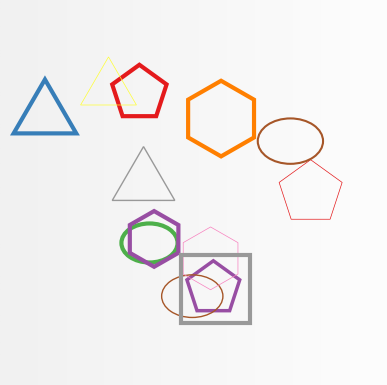[{"shape": "pentagon", "thickness": 0.5, "radius": 0.43, "center": [0.802, 0.5]}, {"shape": "pentagon", "thickness": 3, "radius": 0.37, "center": [0.36, 0.758]}, {"shape": "triangle", "thickness": 3, "radius": 0.47, "center": [0.116, 0.7]}, {"shape": "oval", "thickness": 3, "radius": 0.36, "center": [0.386, 0.369]}, {"shape": "pentagon", "thickness": 2.5, "radius": 0.36, "center": [0.551, 0.251]}, {"shape": "hexagon", "thickness": 3, "radius": 0.36, "center": [0.398, 0.379]}, {"shape": "hexagon", "thickness": 3, "radius": 0.49, "center": [0.571, 0.692]}, {"shape": "triangle", "thickness": 0.5, "radius": 0.42, "center": [0.28, 0.769]}, {"shape": "oval", "thickness": 1.5, "radius": 0.42, "center": [0.749, 0.633]}, {"shape": "oval", "thickness": 1, "radius": 0.4, "center": [0.496, 0.231]}, {"shape": "hexagon", "thickness": 0.5, "radius": 0.41, "center": [0.543, 0.329]}, {"shape": "square", "thickness": 3, "radius": 0.44, "center": [0.556, 0.25]}, {"shape": "triangle", "thickness": 1, "radius": 0.47, "center": [0.37, 0.526]}]